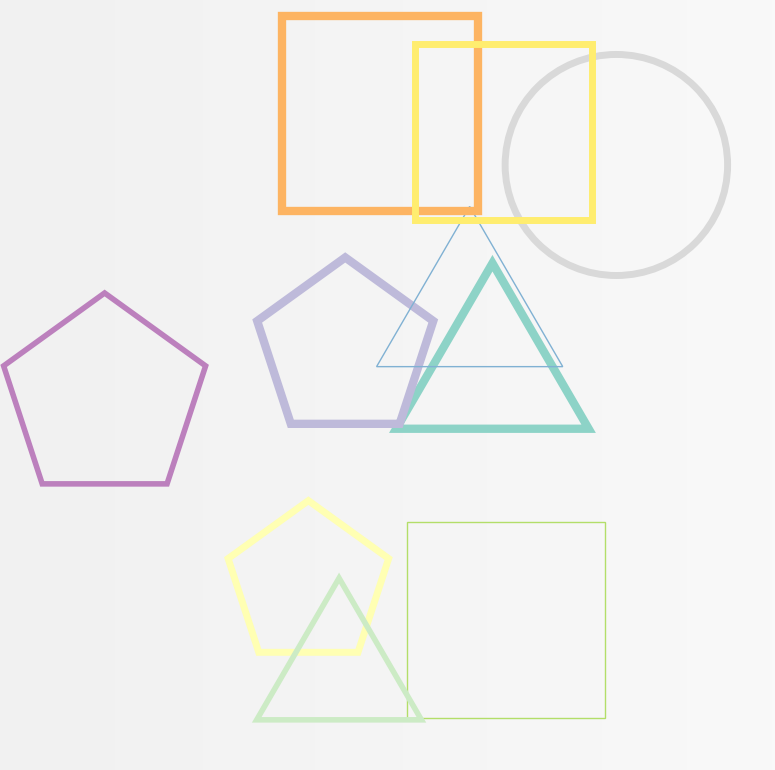[{"shape": "triangle", "thickness": 3, "radius": 0.72, "center": [0.635, 0.515]}, {"shape": "pentagon", "thickness": 2.5, "radius": 0.54, "center": [0.398, 0.241]}, {"shape": "pentagon", "thickness": 3, "radius": 0.6, "center": [0.445, 0.546]}, {"shape": "triangle", "thickness": 0.5, "radius": 0.69, "center": [0.606, 0.593]}, {"shape": "square", "thickness": 3, "radius": 0.63, "center": [0.491, 0.852]}, {"shape": "square", "thickness": 0.5, "radius": 0.64, "center": [0.653, 0.195]}, {"shape": "circle", "thickness": 2.5, "radius": 0.72, "center": [0.795, 0.786]}, {"shape": "pentagon", "thickness": 2, "radius": 0.69, "center": [0.135, 0.482]}, {"shape": "triangle", "thickness": 2, "radius": 0.61, "center": [0.438, 0.127]}, {"shape": "square", "thickness": 2.5, "radius": 0.57, "center": [0.65, 0.829]}]